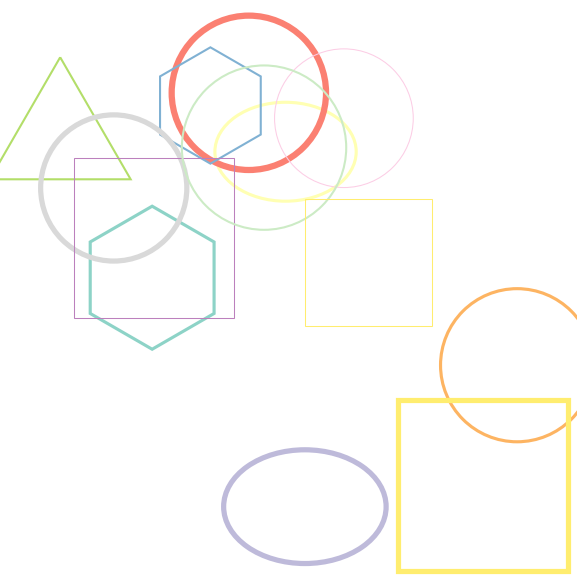[{"shape": "hexagon", "thickness": 1.5, "radius": 0.62, "center": [0.263, 0.518]}, {"shape": "oval", "thickness": 1.5, "radius": 0.61, "center": [0.494, 0.736]}, {"shape": "oval", "thickness": 2.5, "radius": 0.7, "center": [0.528, 0.122]}, {"shape": "circle", "thickness": 3, "radius": 0.67, "center": [0.431, 0.838]}, {"shape": "hexagon", "thickness": 1, "radius": 0.5, "center": [0.364, 0.816]}, {"shape": "circle", "thickness": 1.5, "radius": 0.66, "center": [0.895, 0.367]}, {"shape": "triangle", "thickness": 1, "radius": 0.7, "center": [0.104, 0.759]}, {"shape": "circle", "thickness": 0.5, "radius": 0.6, "center": [0.596, 0.794]}, {"shape": "circle", "thickness": 2.5, "radius": 0.63, "center": [0.197, 0.674]}, {"shape": "square", "thickness": 0.5, "radius": 0.69, "center": [0.266, 0.586]}, {"shape": "circle", "thickness": 1, "radius": 0.71, "center": [0.457, 0.744]}, {"shape": "square", "thickness": 2.5, "radius": 0.74, "center": [0.836, 0.159]}, {"shape": "square", "thickness": 0.5, "radius": 0.55, "center": [0.639, 0.545]}]